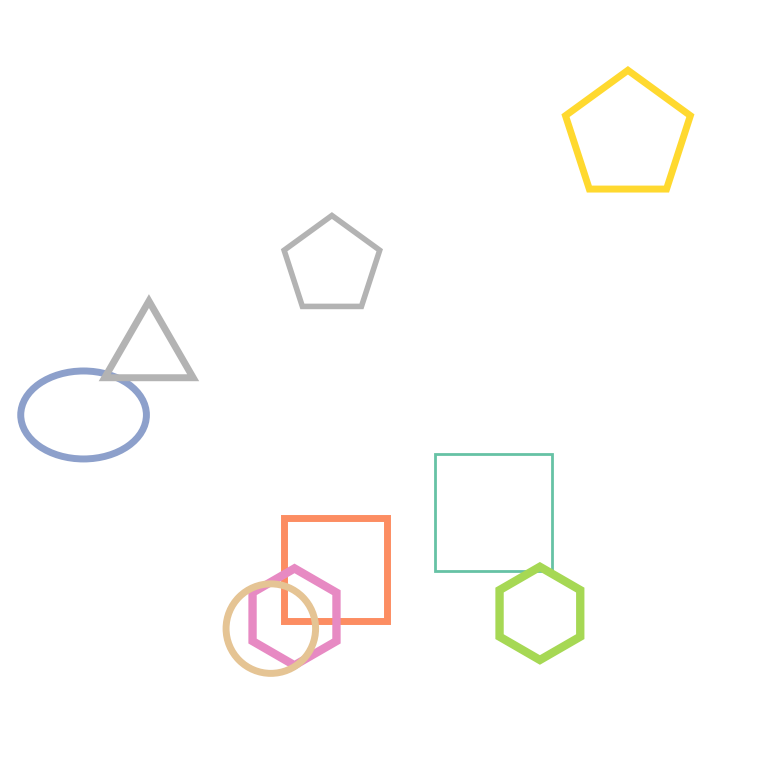[{"shape": "square", "thickness": 1, "radius": 0.38, "center": [0.641, 0.334]}, {"shape": "square", "thickness": 2.5, "radius": 0.33, "center": [0.436, 0.261]}, {"shape": "oval", "thickness": 2.5, "radius": 0.41, "center": [0.109, 0.461]}, {"shape": "hexagon", "thickness": 3, "radius": 0.31, "center": [0.382, 0.199]}, {"shape": "hexagon", "thickness": 3, "radius": 0.3, "center": [0.701, 0.203]}, {"shape": "pentagon", "thickness": 2.5, "radius": 0.43, "center": [0.815, 0.823]}, {"shape": "circle", "thickness": 2.5, "radius": 0.29, "center": [0.352, 0.184]}, {"shape": "pentagon", "thickness": 2, "radius": 0.33, "center": [0.431, 0.655]}, {"shape": "triangle", "thickness": 2.5, "radius": 0.33, "center": [0.193, 0.543]}]